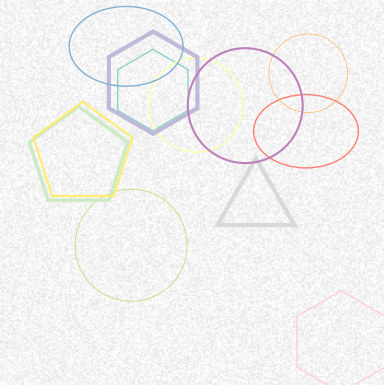[{"shape": "hexagon", "thickness": 1, "radius": 0.53, "center": [0.397, 0.766]}, {"shape": "circle", "thickness": 1, "radius": 0.61, "center": [0.509, 0.727]}, {"shape": "hexagon", "thickness": 3, "radius": 0.66, "center": [0.398, 0.785]}, {"shape": "oval", "thickness": 1, "radius": 0.68, "center": [0.795, 0.659]}, {"shape": "oval", "thickness": 1, "radius": 0.74, "center": [0.328, 0.88]}, {"shape": "circle", "thickness": 0.5, "radius": 0.51, "center": [0.8, 0.81]}, {"shape": "circle", "thickness": 0.5, "radius": 0.73, "center": [0.341, 0.363]}, {"shape": "hexagon", "thickness": 1, "radius": 0.66, "center": [0.886, 0.112]}, {"shape": "triangle", "thickness": 3, "radius": 0.58, "center": [0.665, 0.473]}, {"shape": "circle", "thickness": 1.5, "radius": 0.75, "center": [0.637, 0.726]}, {"shape": "pentagon", "thickness": 2.5, "radius": 0.67, "center": [0.204, 0.589]}, {"shape": "pentagon", "thickness": 1.5, "radius": 0.68, "center": [0.215, 0.601]}]